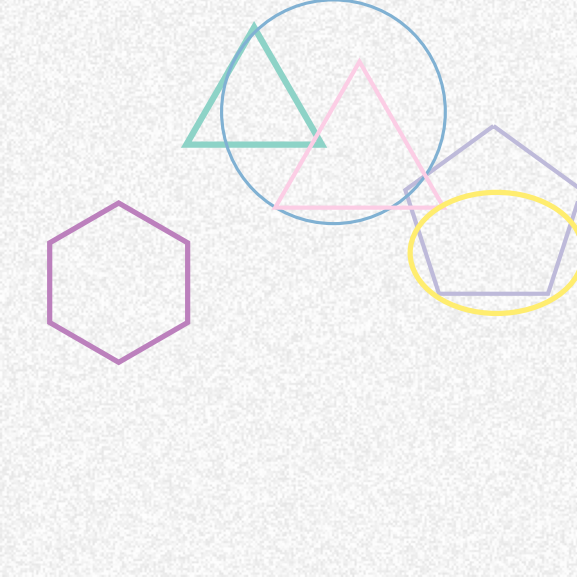[{"shape": "triangle", "thickness": 3, "radius": 0.68, "center": [0.44, 0.816]}, {"shape": "pentagon", "thickness": 2, "radius": 0.8, "center": [0.855, 0.62]}, {"shape": "circle", "thickness": 1.5, "radius": 0.97, "center": [0.577, 0.806]}, {"shape": "triangle", "thickness": 2, "radius": 0.84, "center": [0.622, 0.724]}, {"shape": "hexagon", "thickness": 2.5, "radius": 0.69, "center": [0.206, 0.51]}, {"shape": "oval", "thickness": 2.5, "radius": 0.75, "center": [0.86, 0.561]}]